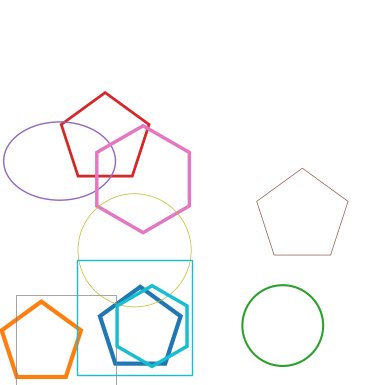[{"shape": "pentagon", "thickness": 3, "radius": 0.55, "center": [0.364, 0.145]}, {"shape": "pentagon", "thickness": 3, "radius": 0.54, "center": [0.107, 0.108]}, {"shape": "circle", "thickness": 1.5, "radius": 0.52, "center": [0.734, 0.154]}, {"shape": "pentagon", "thickness": 2, "radius": 0.6, "center": [0.273, 0.64]}, {"shape": "oval", "thickness": 1, "radius": 0.73, "center": [0.155, 0.582]}, {"shape": "pentagon", "thickness": 0.5, "radius": 0.62, "center": [0.785, 0.438]}, {"shape": "hexagon", "thickness": 2.5, "radius": 0.69, "center": [0.372, 0.535]}, {"shape": "square", "thickness": 0.5, "radius": 0.65, "center": [0.172, 0.105]}, {"shape": "circle", "thickness": 0.5, "radius": 0.74, "center": [0.35, 0.35]}, {"shape": "hexagon", "thickness": 2.5, "radius": 0.52, "center": [0.395, 0.153]}, {"shape": "square", "thickness": 1, "radius": 0.75, "center": [0.348, 0.174]}]